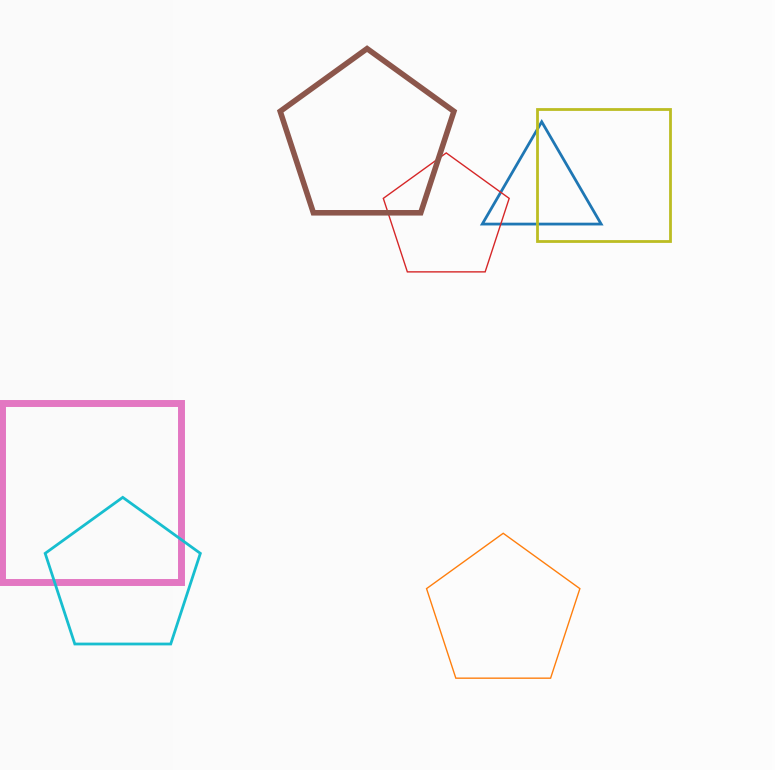[{"shape": "triangle", "thickness": 1, "radius": 0.44, "center": [0.699, 0.753]}, {"shape": "pentagon", "thickness": 0.5, "radius": 0.52, "center": [0.649, 0.203]}, {"shape": "pentagon", "thickness": 0.5, "radius": 0.43, "center": [0.576, 0.716]}, {"shape": "pentagon", "thickness": 2, "radius": 0.59, "center": [0.474, 0.819]}, {"shape": "square", "thickness": 2.5, "radius": 0.58, "center": [0.118, 0.36]}, {"shape": "square", "thickness": 1, "radius": 0.43, "center": [0.779, 0.773]}, {"shape": "pentagon", "thickness": 1, "radius": 0.53, "center": [0.158, 0.249]}]